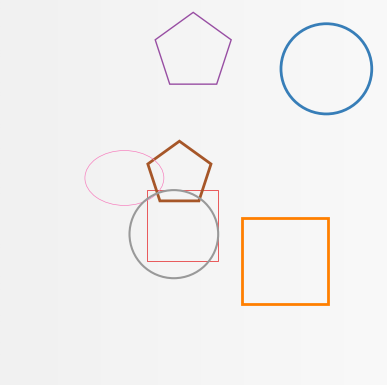[{"shape": "square", "thickness": 0.5, "radius": 0.46, "center": [0.47, 0.414]}, {"shape": "circle", "thickness": 2, "radius": 0.59, "center": [0.842, 0.821]}, {"shape": "pentagon", "thickness": 1, "radius": 0.52, "center": [0.499, 0.865]}, {"shape": "square", "thickness": 2, "radius": 0.55, "center": [0.736, 0.322]}, {"shape": "pentagon", "thickness": 2, "radius": 0.43, "center": [0.463, 0.548]}, {"shape": "oval", "thickness": 0.5, "radius": 0.51, "center": [0.321, 0.538]}, {"shape": "circle", "thickness": 1.5, "radius": 0.57, "center": [0.449, 0.392]}]